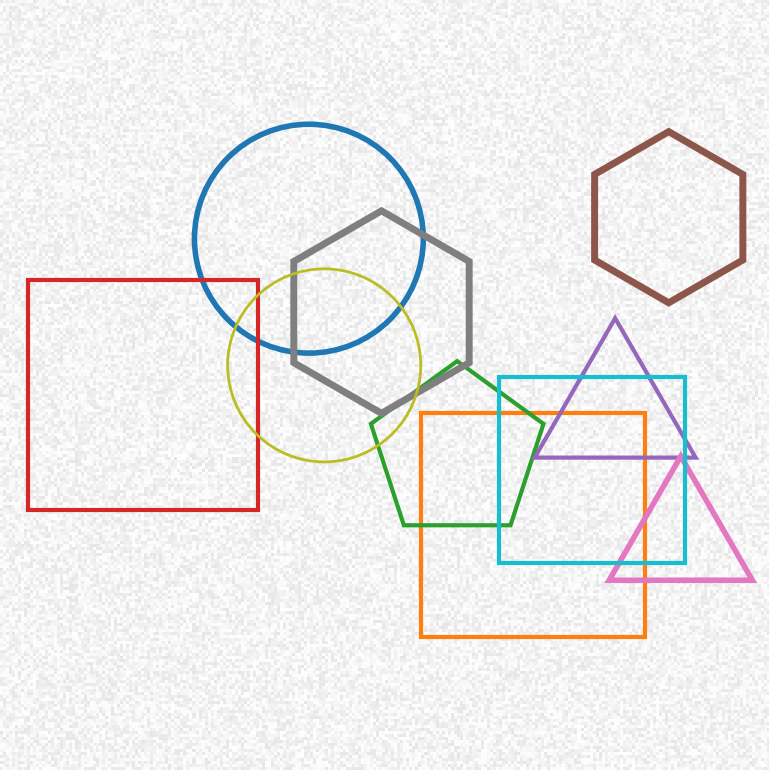[{"shape": "circle", "thickness": 2, "radius": 0.74, "center": [0.401, 0.69]}, {"shape": "square", "thickness": 1.5, "radius": 0.73, "center": [0.692, 0.318]}, {"shape": "pentagon", "thickness": 1.5, "radius": 0.59, "center": [0.594, 0.413]}, {"shape": "square", "thickness": 1.5, "radius": 0.75, "center": [0.185, 0.487]}, {"shape": "triangle", "thickness": 1.5, "radius": 0.6, "center": [0.799, 0.466]}, {"shape": "hexagon", "thickness": 2.5, "radius": 0.56, "center": [0.868, 0.718]}, {"shape": "triangle", "thickness": 2, "radius": 0.54, "center": [0.884, 0.3]}, {"shape": "hexagon", "thickness": 2.5, "radius": 0.66, "center": [0.495, 0.595]}, {"shape": "circle", "thickness": 1, "radius": 0.63, "center": [0.421, 0.525]}, {"shape": "square", "thickness": 1.5, "radius": 0.61, "center": [0.769, 0.389]}]